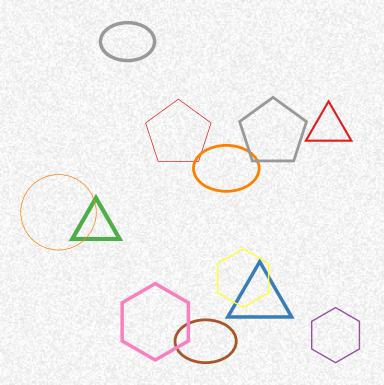[{"shape": "pentagon", "thickness": 0.5, "radius": 0.45, "center": [0.463, 0.653]}, {"shape": "triangle", "thickness": 1.5, "radius": 0.34, "center": [0.854, 0.669]}, {"shape": "triangle", "thickness": 2.5, "radius": 0.48, "center": [0.675, 0.225]}, {"shape": "triangle", "thickness": 3, "radius": 0.36, "center": [0.249, 0.415]}, {"shape": "hexagon", "thickness": 1, "radius": 0.36, "center": [0.872, 0.129]}, {"shape": "oval", "thickness": 2, "radius": 0.43, "center": [0.588, 0.563]}, {"shape": "circle", "thickness": 0.5, "radius": 0.49, "center": [0.152, 0.449]}, {"shape": "hexagon", "thickness": 1, "radius": 0.38, "center": [0.632, 0.277]}, {"shape": "oval", "thickness": 2, "radius": 0.4, "center": [0.534, 0.114]}, {"shape": "hexagon", "thickness": 2.5, "radius": 0.5, "center": [0.403, 0.164]}, {"shape": "pentagon", "thickness": 2, "radius": 0.46, "center": [0.709, 0.656]}, {"shape": "oval", "thickness": 2.5, "radius": 0.35, "center": [0.331, 0.892]}]